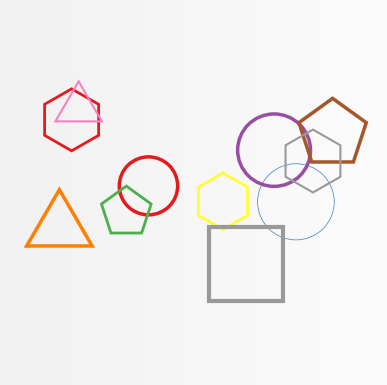[{"shape": "circle", "thickness": 2.5, "radius": 0.38, "center": [0.383, 0.517]}, {"shape": "hexagon", "thickness": 2, "radius": 0.4, "center": [0.185, 0.689]}, {"shape": "circle", "thickness": 0.5, "radius": 0.49, "center": [0.764, 0.476]}, {"shape": "pentagon", "thickness": 2, "radius": 0.34, "center": [0.326, 0.449]}, {"shape": "circle", "thickness": 2.5, "radius": 0.47, "center": [0.707, 0.61]}, {"shape": "triangle", "thickness": 2.5, "radius": 0.49, "center": [0.153, 0.41]}, {"shape": "hexagon", "thickness": 2, "radius": 0.37, "center": [0.575, 0.477]}, {"shape": "pentagon", "thickness": 2.5, "radius": 0.46, "center": [0.858, 0.653]}, {"shape": "triangle", "thickness": 1.5, "radius": 0.35, "center": [0.203, 0.719]}, {"shape": "square", "thickness": 3, "radius": 0.48, "center": [0.636, 0.315]}, {"shape": "hexagon", "thickness": 1.5, "radius": 0.41, "center": [0.808, 0.582]}]